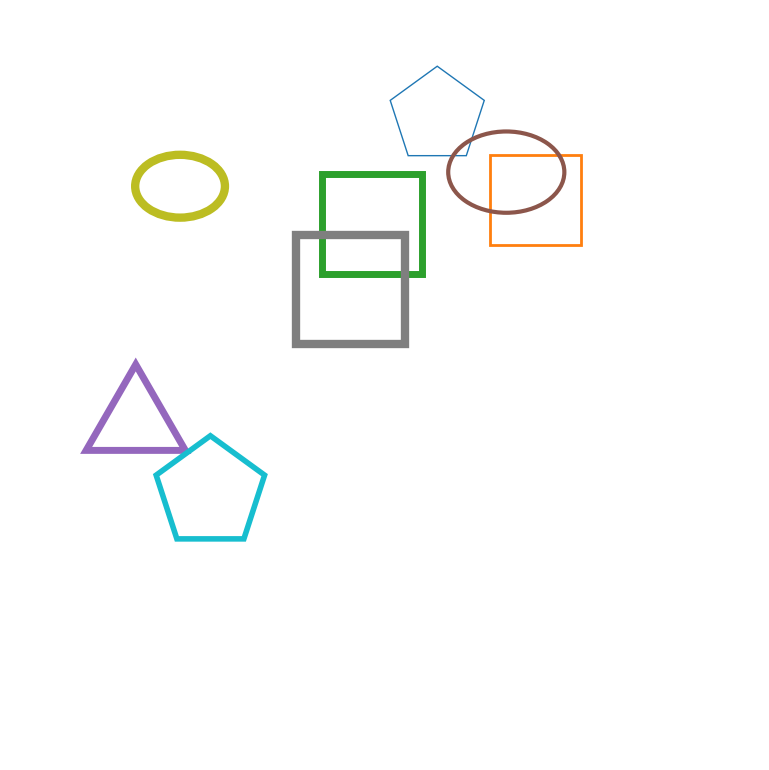[{"shape": "pentagon", "thickness": 0.5, "radius": 0.32, "center": [0.568, 0.85]}, {"shape": "square", "thickness": 1, "radius": 0.3, "center": [0.695, 0.74]}, {"shape": "square", "thickness": 2.5, "radius": 0.33, "center": [0.484, 0.709]}, {"shape": "triangle", "thickness": 2.5, "radius": 0.37, "center": [0.176, 0.452]}, {"shape": "oval", "thickness": 1.5, "radius": 0.38, "center": [0.658, 0.776]}, {"shape": "square", "thickness": 3, "radius": 0.35, "center": [0.456, 0.624]}, {"shape": "oval", "thickness": 3, "radius": 0.29, "center": [0.234, 0.758]}, {"shape": "pentagon", "thickness": 2, "radius": 0.37, "center": [0.273, 0.36]}]